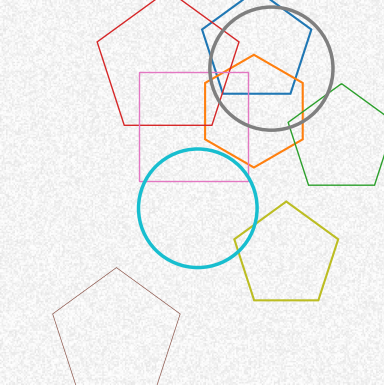[{"shape": "pentagon", "thickness": 1.5, "radius": 0.75, "center": [0.667, 0.877]}, {"shape": "hexagon", "thickness": 1.5, "radius": 0.73, "center": [0.66, 0.711]}, {"shape": "pentagon", "thickness": 1, "radius": 0.73, "center": [0.887, 0.637]}, {"shape": "pentagon", "thickness": 1, "radius": 0.97, "center": [0.437, 0.831]}, {"shape": "pentagon", "thickness": 0.5, "radius": 0.87, "center": [0.302, 0.131]}, {"shape": "square", "thickness": 1, "radius": 0.71, "center": [0.503, 0.671]}, {"shape": "circle", "thickness": 2.5, "radius": 0.8, "center": [0.705, 0.822]}, {"shape": "pentagon", "thickness": 1.5, "radius": 0.71, "center": [0.744, 0.335]}, {"shape": "circle", "thickness": 2.5, "radius": 0.77, "center": [0.514, 0.459]}]